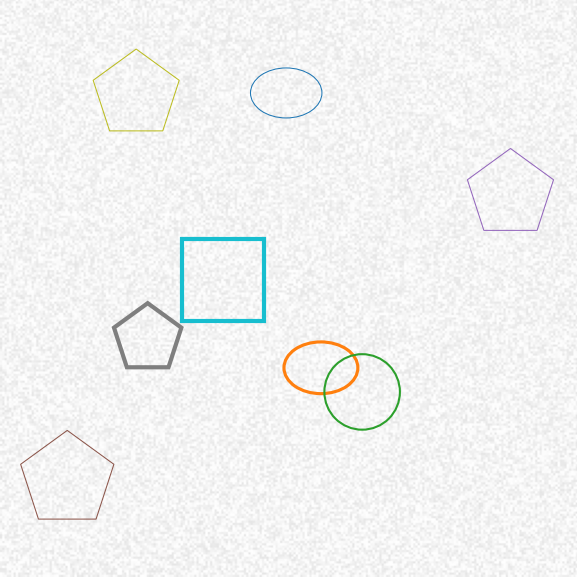[{"shape": "oval", "thickness": 0.5, "radius": 0.31, "center": [0.496, 0.838]}, {"shape": "oval", "thickness": 1.5, "radius": 0.32, "center": [0.556, 0.362]}, {"shape": "circle", "thickness": 1, "radius": 0.33, "center": [0.627, 0.32]}, {"shape": "pentagon", "thickness": 0.5, "radius": 0.39, "center": [0.884, 0.664]}, {"shape": "pentagon", "thickness": 0.5, "radius": 0.42, "center": [0.116, 0.169]}, {"shape": "pentagon", "thickness": 2, "radius": 0.31, "center": [0.256, 0.413]}, {"shape": "pentagon", "thickness": 0.5, "radius": 0.39, "center": [0.236, 0.836]}, {"shape": "square", "thickness": 2, "radius": 0.36, "center": [0.386, 0.514]}]